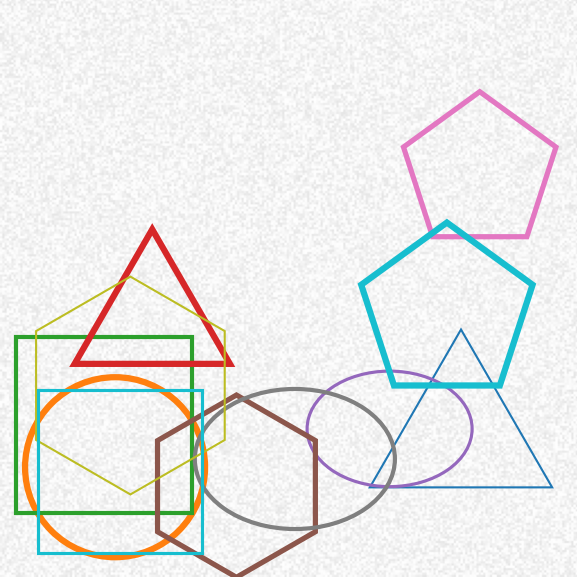[{"shape": "triangle", "thickness": 1, "radius": 0.91, "center": [0.798, 0.246]}, {"shape": "circle", "thickness": 3, "radius": 0.78, "center": [0.199, 0.19]}, {"shape": "square", "thickness": 2, "radius": 0.76, "center": [0.181, 0.264]}, {"shape": "triangle", "thickness": 3, "radius": 0.78, "center": [0.264, 0.447]}, {"shape": "oval", "thickness": 1.5, "radius": 0.71, "center": [0.675, 0.256]}, {"shape": "hexagon", "thickness": 2.5, "radius": 0.79, "center": [0.409, 0.157]}, {"shape": "pentagon", "thickness": 2.5, "radius": 0.69, "center": [0.831, 0.702]}, {"shape": "oval", "thickness": 2, "radius": 0.87, "center": [0.511, 0.204]}, {"shape": "hexagon", "thickness": 1, "radius": 0.94, "center": [0.226, 0.332]}, {"shape": "pentagon", "thickness": 3, "radius": 0.78, "center": [0.774, 0.458]}, {"shape": "square", "thickness": 1.5, "radius": 0.71, "center": [0.207, 0.183]}]